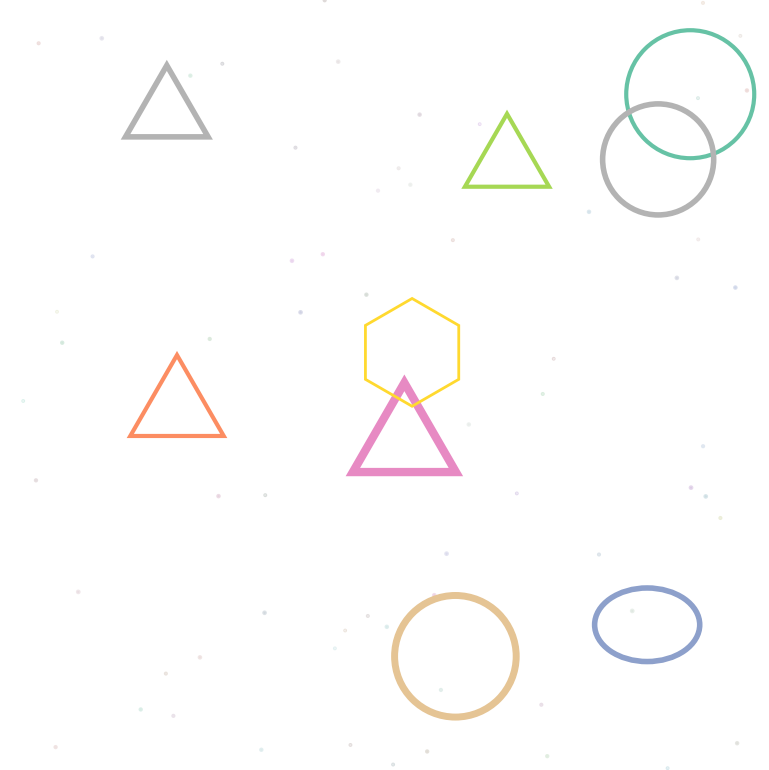[{"shape": "circle", "thickness": 1.5, "radius": 0.42, "center": [0.896, 0.878]}, {"shape": "triangle", "thickness": 1.5, "radius": 0.35, "center": [0.23, 0.469]}, {"shape": "oval", "thickness": 2, "radius": 0.34, "center": [0.84, 0.189]}, {"shape": "triangle", "thickness": 3, "radius": 0.39, "center": [0.525, 0.426]}, {"shape": "triangle", "thickness": 1.5, "radius": 0.32, "center": [0.658, 0.789]}, {"shape": "hexagon", "thickness": 1, "radius": 0.35, "center": [0.535, 0.542]}, {"shape": "circle", "thickness": 2.5, "radius": 0.39, "center": [0.591, 0.148]}, {"shape": "circle", "thickness": 2, "radius": 0.36, "center": [0.855, 0.793]}, {"shape": "triangle", "thickness": 2, "radius": 0.31, "center": [0.217, 0.853]}]